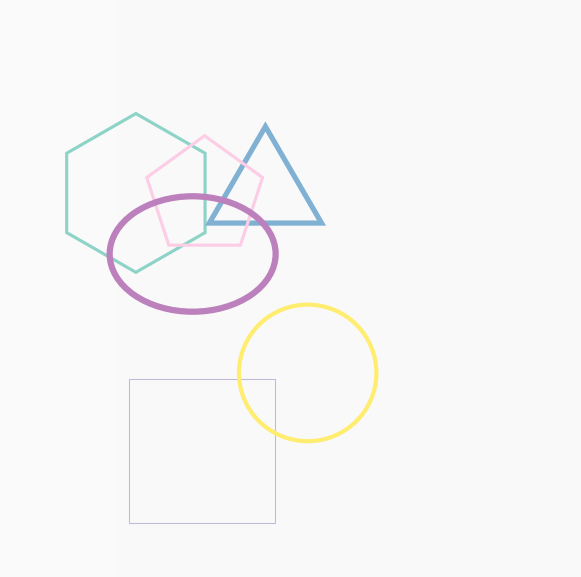[{"shape": "hexagon", "thickness": 1.5, "radius": 0.69, "center": [0.234, 0.665]}, {"shape": "square", "thickness": 0.5, "radius": 0.63, "center": [0.348, 0.218]}, {"shape": "triangle", "thickness": 2.5, "radius": 0.56, "center": [0.457, 0.669]}, {"shape": "pentagon", "thickness": 1.5, "radius": 0.52, "center": [0.352, 0.659]}, {"shape": "oval", "thickness": 3, "radius": 0.71, "center": [0.331, 0.559]}, {"shape": "circle", "thickness": 2, "radius": 0.59, "center": [0.529, 0.353]}]